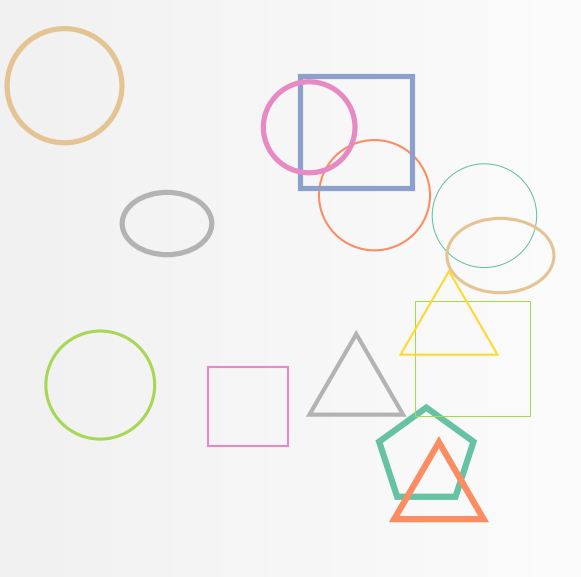[{"shape": "pentagon", "thickness": 3, "radius": 0.43, "center": [0.733, 0.208]}, {"shape": "circle", "thickness": 0.5, "radius": 0.45, "center": [0.833, 0.626]}, {"shape": "triangle", "thickness": 3, "radius": 0.44, "center": [0.755, 0.145]}, {"shape": "circle", "thickness": 1, "radius": 0.48, "center": [0.644, 0.661]}, {"shape": "square", "thickness": 2.5, "radius": 0.48, "center": [0.613, 0.771]}, {"shape": "square", "thickness": 1, "radius": 0.34, "center": [0.427, 0.295]}, {"shape": "circle", "thickness": 2.5, "radius": 0.39, "center": [0.532, 0.779]}, {"shape": "circle", "thickness": 1.5, "radius": 0.47, "center": [0.172, 0.332]}, {"shape": "square", "thickness": 0.5, "radius": 0.5, "center": [0.813, 0.378]}, {"shape": "triangle", "thickness": 1, "radius": 0.48, "center": [0.772, 0.433]}, {"shape": "circle", "thickness": 2.5, "radius": 0.49, "center": [0.111, 0.851]}, {"shape": "oval", "thickness": 1.5, "radius": 0.46, "center": [0.861, 0.557]}, {"shape": "triangle", "thickness": 2, "radius": 0.47, "center": [0.613, 0.328]}, {"shape": "oval", "thickness": 2.5, "radius": 0.39, "center": [0.287, 0.612]}]